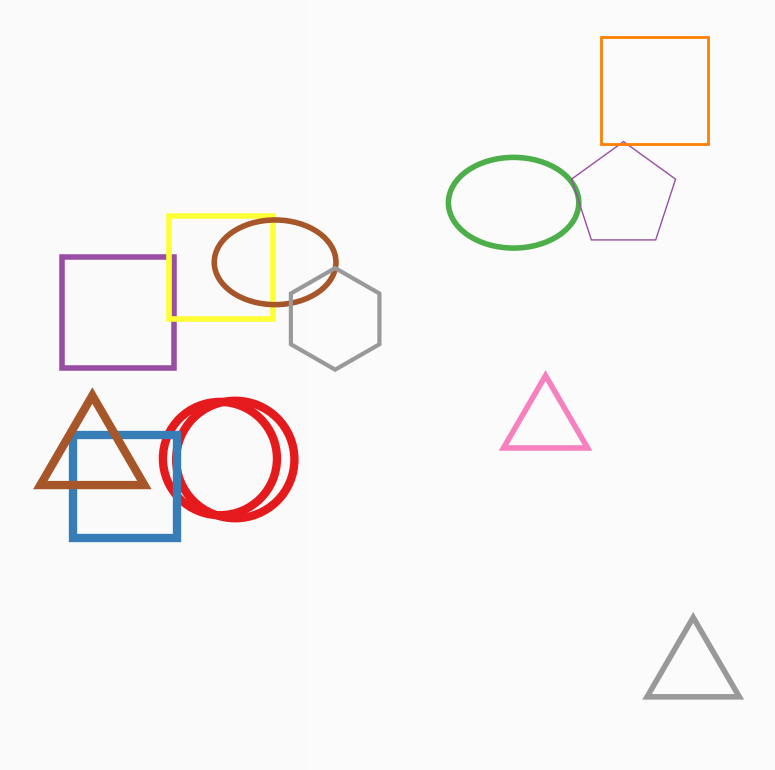[{"shape": "circle", "thickness": 3, "radius": 0.37, "center": [0.284, 0.404]}, {"shape": "circle", "thickness": 3, "radius": 0.38, "center": [0.304, 0.403]}, {"shape": "square", "thickness": 3, "radius": 0.34, "center": [0.162, 0.369]}, {"shape": "oval", "thickness": 2, "radius": 0.42, "center": [0.663, 0.737]}, {"shape": "pentagon", "thickness": 0.5, "radius": 0.35, "center": [0.805, 0.746]}, {"shape": "square", "thickness": 2, "radius": 0.36, "center": [0.153, 0.594]}, {"shape": "square", "thickness": 1, "radius": 0.35, "center": [0.845, 0.883]}, {"shape": "square", "thickness": 2, "radius": 0.33, "center": [0.285, 0.653]}, {"shape": "triangle", "thickness": 3, "radius": 0.39, "center": [0.119, 0.409]}, {"shape": "oval", "thickness": 2, "radius": 0.39, "center": [0.355, 0.659]}, {"shape": "triangle", "thickness": 2, "radius": 0.31, "center": [0.704, 0.45]}, {"shape": "triangle", "thickness": 2, "radius": 0.34, "center": [0.894, 0.129]}, {"shape": "hexagon", "thickness": 1.5, "radius": 0.33, "center": [0.432, 0.586]}]